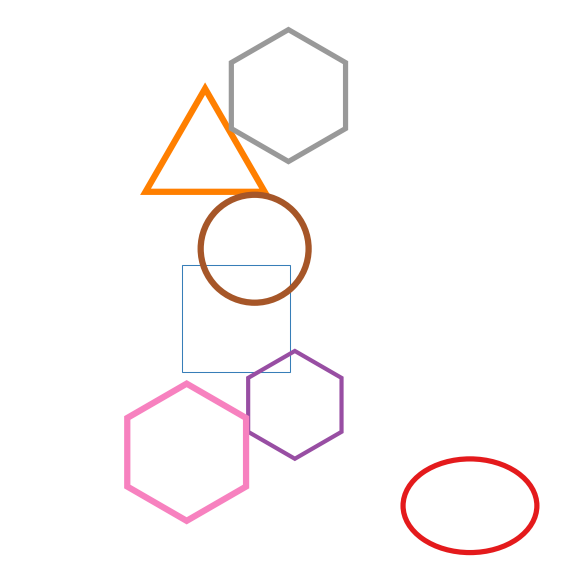[{"shape": "oval", "thickness": 2.5, "radius": 0.58, "center": [0.814, 0.123]}, {"shape": "square", "thickness": 0.5, "radius": 0.46, "center": [0.409, 0.448]}, {"shape": "hexagon", "thickness": 2, "radius": 0.47, "center": [0.511, 0.298]}, {"shape": "triangle", "thickness": 3, "radius": 0.6, "center": [0.355, 0.727]}, {"shape": "circle", "thickness": 3, "radius": 0.47, "center": [0.441, 0.568]}, {"shape": "hexagon", "thickness": 3, "radius": 0.59, "center": [0.323, 0.216]}, {"shape": "hexagon", "thickness": 2.5, "radius": 0.57, "center": [0.499, 0.834]}]